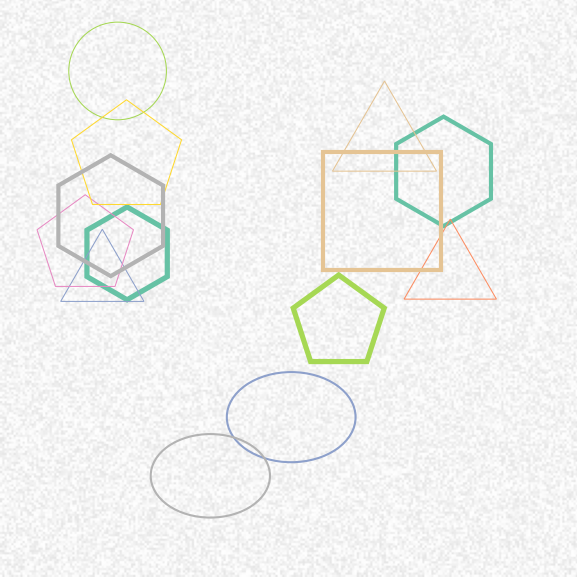[{"shape": "hexagon", "thickness": 2, "radius": 0.47, "center": [0.768, 0.702]}, {"shape": "hexagon", "thickness": 2.5, "radius": 0.4, "center": [0.22, 0.56]}, {"shape": "triangle", "thickness": 0.5, "radius": 0.46, "center": [0.78, 0.527]}, {"shape": "oval", "thickness": 1, "radius": 0.56, "center": [0.504, 0.277]}, {"shape": "triangle", "thickness": 0.5, "radius": 0.42, "center": [0.177, 0.519]}, {"shape": "pentagon", "thickness": 0.5, "radius": 0.44, "center": [0.148, 0.574]}, {"shape": "circle", "thickness": 0.5, "radius": 0.42, "center": [0.204, 0.876]}, {"shape": "pentagon", "thickness": 2.5, "radius": 0.41, "center": [0.587, 0.44]}, {"shape": "pentagon", "thickness": 0.5, "radius": 0.5, "center": [0.219, 0.726]}, {"shape": "square", "thickness": 2, "radius": 0.51, "center": [0.661, 0.634]}, {"shape": "triangle", "thickness": 0.5, "radius": 0.52, "center": [0.666, 0.755]}, {"shape": "hexagon", "thickness": 2, "radius": 0.52, "center": [0.192, 0.626]}, {"shape": "oval", "thickness": 1, "radius": 0.52, "center": [0.364, 0.175]}]